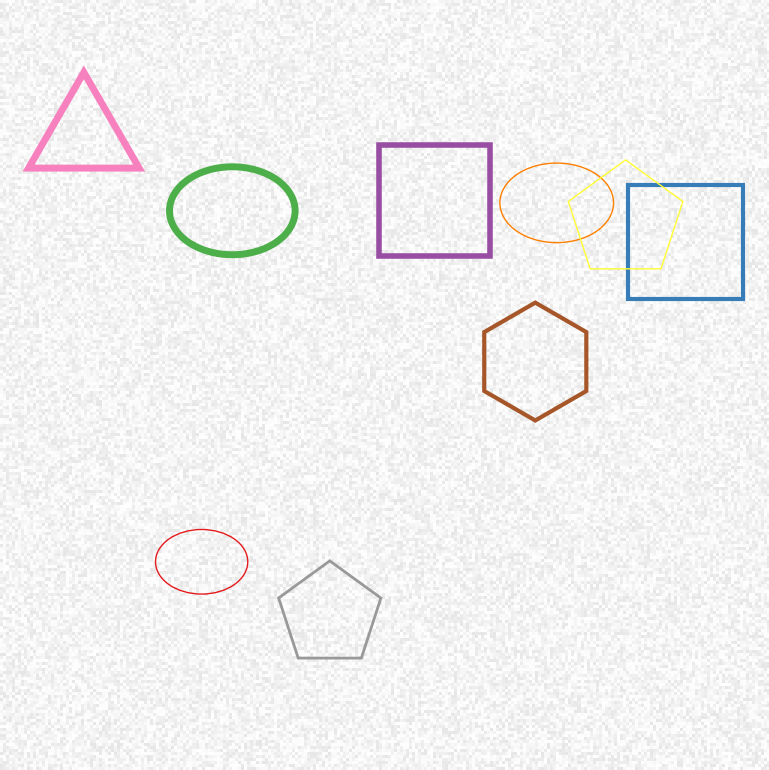[{"shape": "oval", "thickness": 0.5, "radius": 0.3, "center": [0.262, 0.27]}, {"shape": "square", "thickness": 1.5, "radius": 0.37, "center": [0.89, 0.686]}, {"shape": "oval", "thickness": 2.5, "radius": 0.41, "center": [0.302, 0.726]}, {"shape": "square", "thickness": 2, "radius": 0.36, "center": [0.564, 0.74]}, {"shape": "oval", "thickness": 0.5, "radius": 0.37, "center": [0.723, 0.737]}, {"shape": "pentagon", "thickness": 0.5, "radius": 0.39, "center": [0.812, 0.714]}, {"shape": "hexagon", "thickness": 1.5, "radius": 0.38, "center": [0.695, 0.53]}, {"shape": "triangle", "thickness": 2.5, "radius": 0.41, "center": [0.109, 0.823]}, {"shape": "pentagon", "thickness": 1, "radius": 0.35, "center": [0.428, 0.202]}]